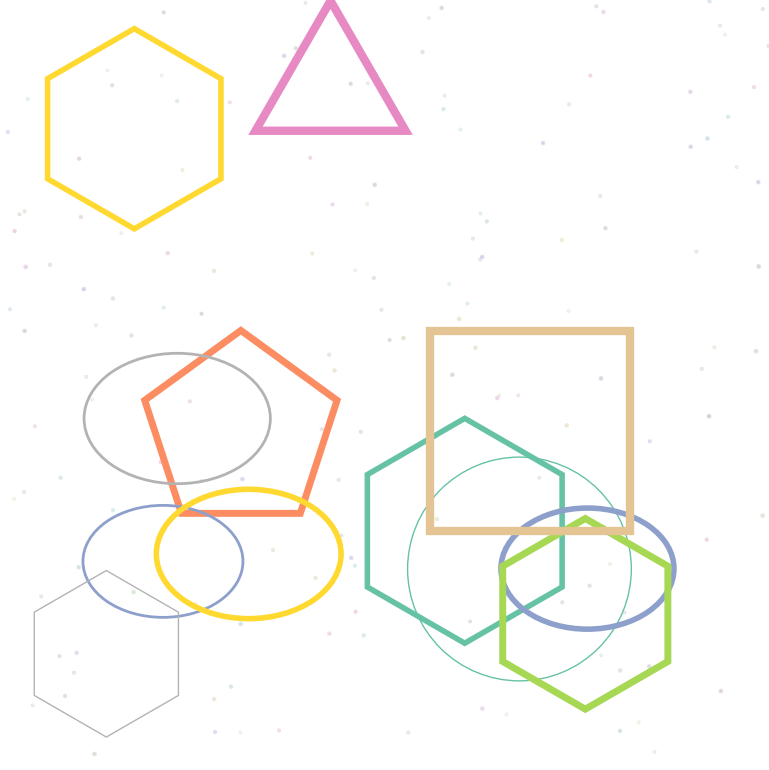[{"shape": "hexagon", "thickness": 2, "radius": 0.73, "center": [0.604, 0.311]}, {"shape": "circle", "thickness": 0.5, "radius": 0.73, "center": [0.675, 0.261]}, {"shape": "pentagon", "thickness": 2.5, "radius": 0.66, "center": [0.313, 0.44]}, {"shape": "oval", "thickness": 2, "radius": 0.56, "center": [0.763, 0.262]}, {"shape": "oval", "thickness": 1, "radius": 0.52, "center": [0.212, 0.271]}, {"shape": "triangle", "thickness": 3, "radius": 0.56, "center": [0.429, 0.886]}, {"shape": "hexagon", "thickness": 2.5, "radius": 0.62, "center": [0.76, 0.203]}, {"shape": "oval", "thickness": 2, "radius": 0.6, "center": [0.323, 0.281]}, {"shape": "hexagon", "thickness": 2, "radius": 0.65, "center": [0.174, 0.833]}, {"shape": "square", "thickness": 3, "radius": 0.65, "center": [0.689, 0.441]}, {"shape": "oval", "thickness": 1, "radius": 0.6, "center": [0.23, 0.457]}, {"shape": "hexagon", "thickness": 0.5, "radius": 0.54, "center": [0.138, 0.151]}]